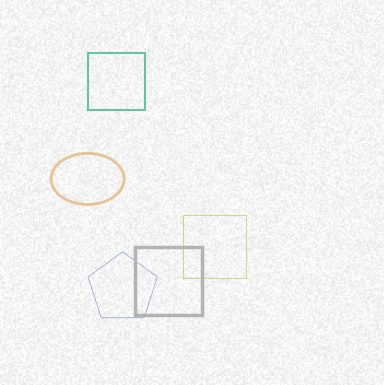[{"shape": "square", "thickness": 1.5, "radius": 0.37, "center": [0.303, 0.789]}, {"shape": "pentagon", "thickness": 0.5, "radius": 0.47, "center": [0.319, 0.251]}, {"shape": "square", "thickness": 0.5, "radius": 0.41, "center": [0.556, 0.36]}, {"shape": "oval", "thickness": 2, "radius": 0.47, "center": [0.228, 0.535]}, {"shape": "square", "thickness": 2.5, "radius": 0.44, "center": [0.438, 0.27]}]